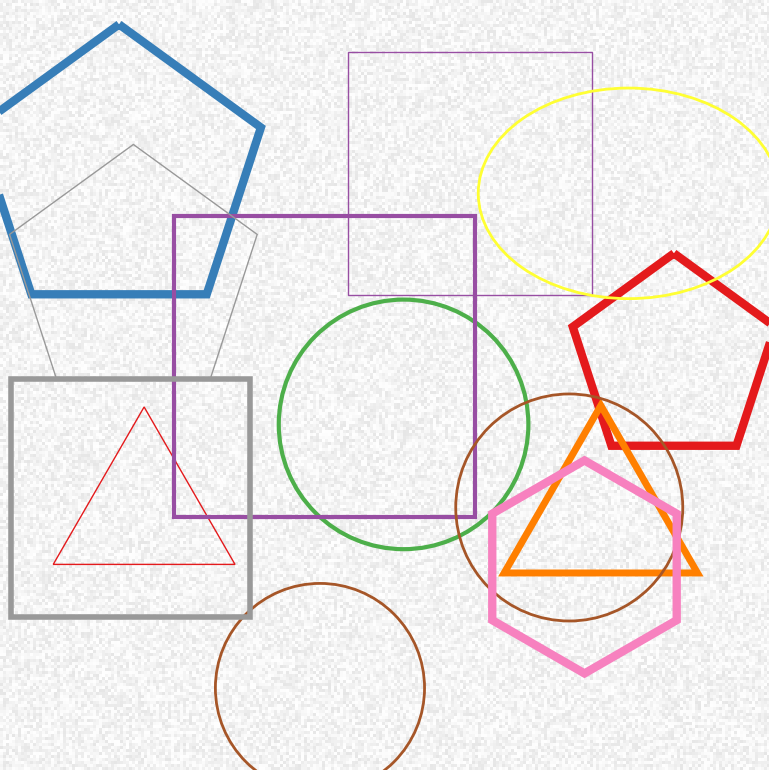[{"shape": "pentagon", "thickness": 3, "radius": 0.69, "center": [0.875, 0.533]}, {"shape": "triangle", "thickness": 0.5, "radius": 0.68, "center": [0.187, 0.335]}, {"shape": "pentagon", "thickness": 3, "radius": 0.97, "center": [0.155, 0.775]}, {"shape": "circle", "thickness": 1.5, "radius": 0.81, "center": [0.524, 0.449]}, {"shape": "square", "thickness": 0.5, "radius": 0.79, "center": [0.61, 0.775]}, {"shape": "square", "thickness": 1.5, "radius": 0.98, "center": [0.421, 0.524]}, {"shape": "triangle", "thickness": 2.5, "radius": 0.72, "center": [0.78, 0.328]}, {"shape": "oval", "thickness": 1, "radius": 0.98, "center": [0.816, 0.749]}, {"shape": "circle", "thickness": 1, "radius": 0.74, "center": [0.739, 0.341]}, {"shape": "circle", "thickness": 1, "radius": 0.68, "center": [0.416, 0.107]}, {"shape": "hexagon", "thickness": 3, "radius": 0.69, "center": [0.759, 0.264]}, {"shape": "pentagon", "thickness": 0.5, "radius": 0.85, "center": [0.173, 0.643]}, {"shape": "square", "thickness": 2, "radius": 0.77, "center": [0.169, 0.353]}]